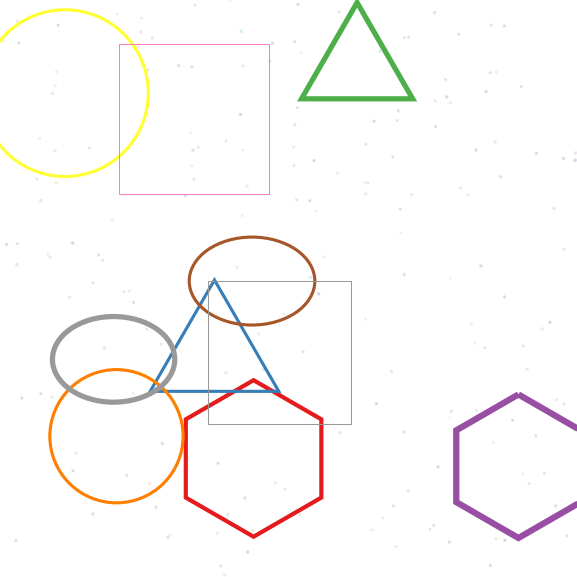[{"shape": "hexagon", "thickness": 2, "radius": 0.68, "center": [0.439, 0.205]}, {"shape": "triangle", "thickness": 1.5, "radius": 0.64, "center": [0.371, 0.386]}, {"shape": "triangle", "thickness": 2.5, "radius": 0.56, "center": [0.618, 0.884]}, {"shape": "hexagon", "thickness": 3, "radius": 0.62, "center": [0.898, 0.192]}, {"shape": "circle", "thickness": 1.5, "radius": 0.58, "center": [0.202, 0.244]}, {"shape": "circle", "thickness": 1.5, "radius": 0.72, "center": [0.112, 0.838]}, {"shape": "oval", "thickness": 1.5, "radius": 0.54, "center": [0.436, 0.512]}, {"shape": "square", "thickness": 0.5, "radius": 0.65, "center": [0.336, 0.793]}, {"shape": "square", "thickness": 0.5, "radius": 0.62, "center": [0.484, 0.389]}, {"shape": "oval", "thickness": 2.5, "radius": 0.53, "center": [0.197, 0.377]}]